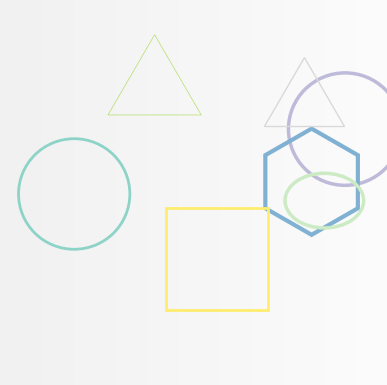[{"shape": "circle", "thickness": 2, "radius": 0.72, "center": [0.191, 0.496]}, {"shape": "circle", "thickness": 2.5, "radius": 0.73, "center": [0.89, 0.665]}, {"shape": "hexagon", "thickness": 3, "radius": 0.69, "center": [0.804, 0.528]}, {"shape": "triangle", "thickness": 0.5, "radius": 0.69, "center": [0.399, 0.771]}, {"shape": "triangle", "thickness": 1, "radius": 0.6, "center": [0.786, 0.731]}, {"shape": "oval", "thickness": 2.5, "radius": 0.51, "center": [0.837, 0.479]}, {"shape": "square", "thickness": 2, "radius": 0.66, "center": [0.56, 0.327]}]